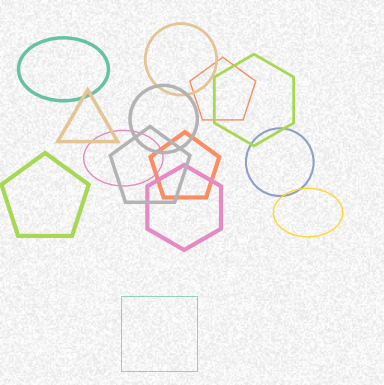[{"shape": "square", "thickness": 0.5, "radius": 0.49, "center": [0.413, 0.134]}, {"shape": "oval", "thickness": 2.5, "radius": 0.58, "center": [0.165, 0.82]}, {"shape": "pentagon", "thickness": 3, "radius": 0.47, "center": [0.48, 0.563]}, {"shape": "pentagon", "thickness": 1, "radius": 0.45, "center": [0.579, 0.761]}, {"shape": "circle", "thickness": 1.5, "radius": 0.44, "center": [0.727, 0.579]}, {"shape": "oval", "thickness": 1, "radius": 0.52, "center": [0.32, 0.589]}, {"shape": "hexagon", "thickness": 3, "radius": 0.55, "center": [0.478, 0.461]}, {"shape": "hexagon", "thickness": 2, "radius": 0.59, "center": [0.66, 0.74]}, {"shape": "pentagon", "thickness": 3, "radius": 0.6, "center": [0.117, 0.484]}, {"shape": "oval", "thickness": 1, "radius": 0.45, "center": [0.8, 0.448]}, {"shape": "circle", "thickness": 2, "radius": 0.46, "center": [0.47, 0.846]}, {"shape": "triangle", "thickness": 2.5, "radius": 0.45, "center": [0.228, 0.677]}, {"shape": "circle", "thickness": 2.5, "radius": 0.44, "center": [0.425, 0.691]}, {"shape": "pentagon", "thickness": 2.5, "radius": 0.54, "center": [0.39, 0.563]}]